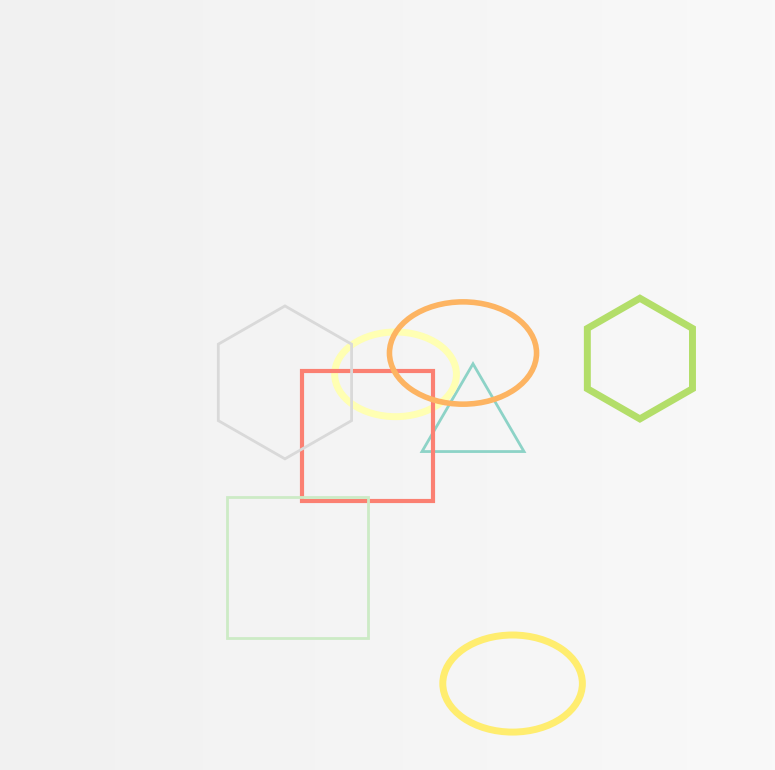[{"shape": "triangle", "thickness": 1, "radius": 0.38, "center": [0.61, 0.452]}, {"shape": "oval", "thickness": 2.5, "radius": 0.39, "center": [0.51, 0.514]}, {"shape": "square", "thickness": 1.5, "radius": 0.42, "center": [0.475, 0.434]}, {"shape": "oval", "thickness": 2, "radius": 0.47, "center": [0.597, 0.542]}, {"shape": "hexagon", "thickness": 2.5, "radius": 0.39, "center": [0.826, 0.534]}, {"shape": "hexagon", "thickness": 1, "radius": 0.5, "center": [0.368, 0.503]}, {"shape": "square", "thickness": 1, "radius": 0.46, "center": [0.384, 0.263]}, {"shape": "oval", "thickness": 2.5, "radius": 0.45, "center": [0.661, 0.112]}]